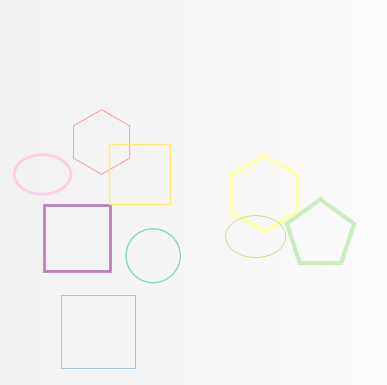[{"shape": "circle", "thickness": 1, "radius": 0.35, "center": [0.395, 0.336]}, {"shape": "hexagon", "thickness": 3, "radius": 0.49, "center": [0.682, 0.498]}, {"shape": "hexagon", "thickness": 0.5, "radius": 0.42, "center": [0.262, 0.631]}, {"shape": "square", "thickness": 0.5, "radius": 0.48, "center": [0.254, 0.139]}, {"shape": "oval", "thickness": 0.5, "radius": 0.39, "center": [0.66, 0.385]}, {"shape": "oval", "thickness": 2, "radius": 0.37, "center": [0.11, 0.547]}, {"shape": "square", "thickness": 2, "radius": 0.43, "center": [0.199, 0.382]}, {"shape": "pentagon", "thickness": 3, "radius": 0.46, "center": [0.827, 0.391]}, {"shape": "square", "thickness": 1, "radius": 0.39, "center": [0.36, 0.548]}]